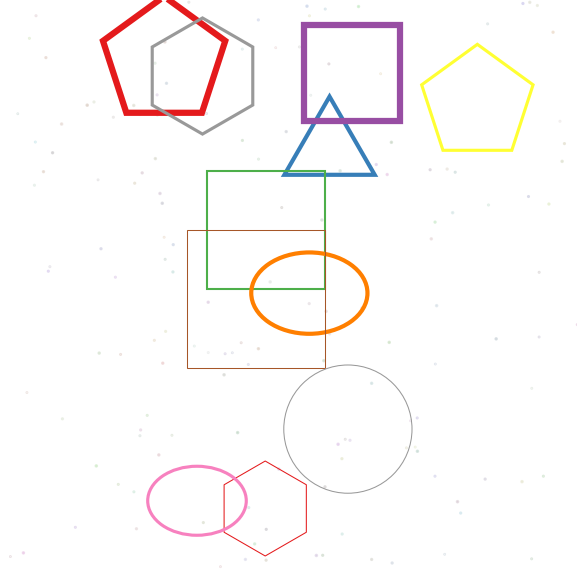[{"shape": "hexagon", "thickness": 0.5, "radius": 0.41, "center": [0.459, 0.119]}, {"shape": "pentagon", "thickness": 3, "radius": 0.56, "center": [0.284, 0.894]}, {"shape": "triangle", "thickness": 2, "radius": 0.45, "center": [0.571, 0.742]}, {"shape": "square", "thickness": 1, "radius": 0.51, "center": [0.461, 0.601]}, {"shape": "square", "thickness": 3, "radius": 0.42, "center": [0.61, 0.873]}, {"shape": "oval", "thickness": 2, "radius": 0.5, "center": [0.536, 0.492]}, {"shape": "pentagon", "thickness": 1.5, "radius": 0.51, "center": [0.827, 0.821]}, {"shape": "square", "thickness": 0.5, "radius": 0.6, "center": [0.444, 0.481]}, {"shape": "oval", "thickness": 1.5, "radius": 0.43, "center": [0.341, 0.132]}, {"shape": "hexagon", "thickness": 1.5, "radius": 0.5, "center": [0.351, 0.868]}, {"shape": "circle", "thickness": 0.5, "radius": 0.56, "center": [0.602, 0.256]}]